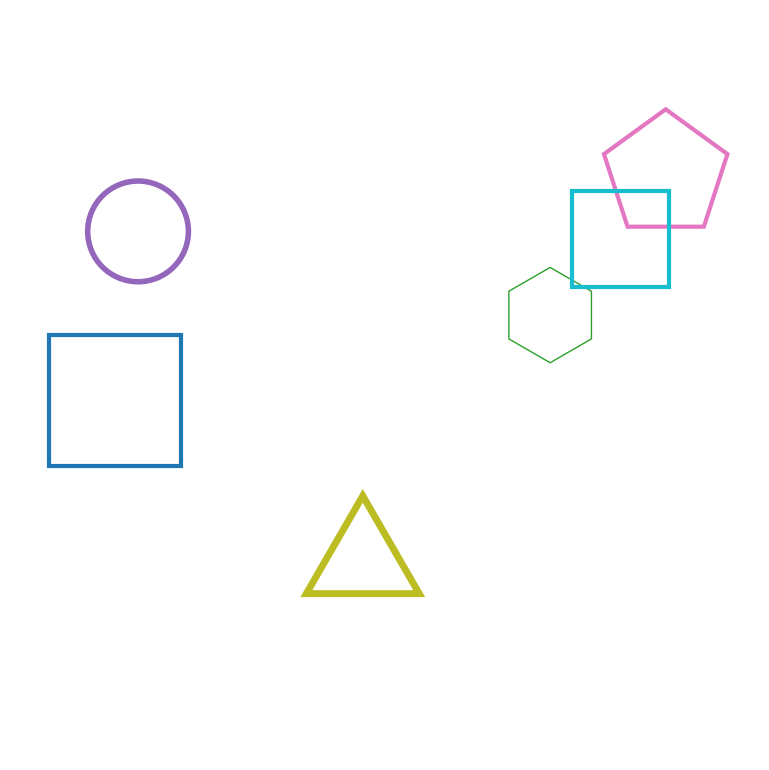[{"shape": "square", "thickness": 1.5, "radius": 0.43, "center": [0.149, 0.48]}, {"shape": "hexagon", "thickness": 0.5, "radius": 0.31, "center": [0.714, 0.591]}, {"shape": "circle", "thickness": 2, "radius": 0.33, "center": [0.179, 0.7]}, {"shape": "pentagon", "thickness": 1.5, "radius": 0.42, "center": [0.865, 0.774]}, {"shape": "triangle", "thickness": 2.5, "radius": 0.42, "center": [0.471, 0.271]}, {"shape": "square", "thickness": 1.5, "radius": 0.31, "center": [0.806, 0.69]}]